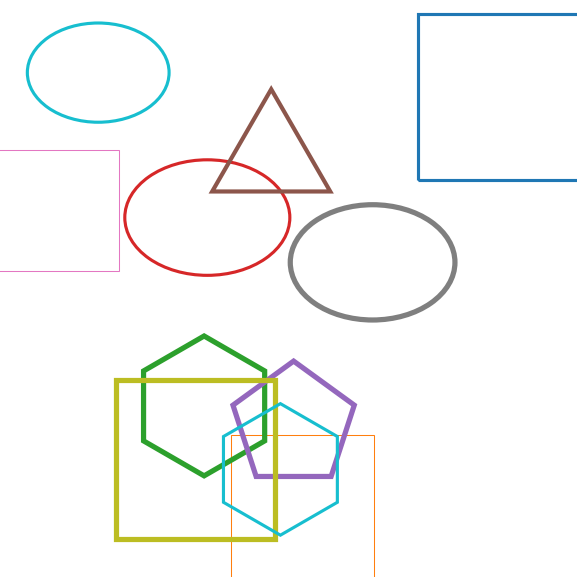[{"shape": "square", "thickness": 1.5, "radius": 0.72, "center": [0.868, 0.831]}, {"shape": "square", "thickness": 0.5, "radius": 0.62, "center": [0.524, 0.122]}, {"shape": "hexagon", "thickness": 2.5, "radius": 0.61, "center": [0.353, 0.296]}, {"shape": "oval", "thickness": 1.5, "radius": 0.71, "center": [0.359, 0.622]}, {"shape": "pentagon", "thickness": 2.5, "radius": 0.55, "center": [0.508, 0.263]}, {"shape": "triangle", "thickness": 2, "radius": 0.59, "center": [0.47, 0.727]}, {"shape": "square", "thickness": 0.5, "radius": 0.53, "center": [0.1, 0.635]}, {"shape": "oval", "thickness": 2.5, "radius": 0.71, "center": [0.645, 0.545]}, {"shape": "square", "thickness": 2.5, "radius": 0.69, "center": [0.339, 0.203]}, {"shape": "hexagon", "thickness": 1.5, "radius": 0.57, "center": [0.486, 0.186]}, {"shape": "oval", "thickness": 1.5, "radius": 0.61, "center": [0.17, 0.873]}]